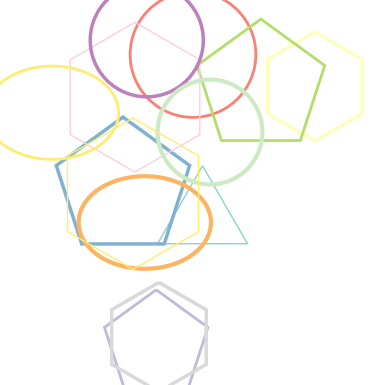[{"shape": "triangle", "thickness": 1, "radius": 0.67, "center": [0.526, 0.434]}, {"shape": "hexagon", "thickness": 2, "radius": 0.71, "center": [0.818, 0.776]}, {"shape": "pentagon", "thickness": 2, "radius": 0.71, "center": [0.406, 0.106]}, {"shape": "circle", "thickness": 2, "radius": 0.82, "center": [0.501, 0.858]}, {"shape": "pentagon", "thickness": 2.5, "radius": 0.91, "center": [0.319, 0.514]}, {"shape": "oval", "thickness": 3, "radius": 0.86, "center": [0.376, 0.422]}, {"shape": "pentagon", "thickness": 2, "radius": 0.87, "center": [0.678, 0.776]}, {"shape": "hexagon", "thickness": 1, "radius": 0.97, "center": [0.351, 0.748]}, {"shape": "hexagon", "thickness": 2.5, "radius": 0.71, "center": [0.413, 0.125]}, {"shape": "circle", "thickness": 2.5, "radius": 0.73, "center": [0.381, 0.895]}, {"shape": "circle", "thickness": 3, "radius": 0.68, "center": [0.546, 0.657]}, {"shape": "hexagon", "thickness": 1, "radius": 0.98, "center": [0.346, 0.497]}, {"shape": "oval", "thickness": 2, "radius": 0.87, "center": [0.135, 0.707]}]